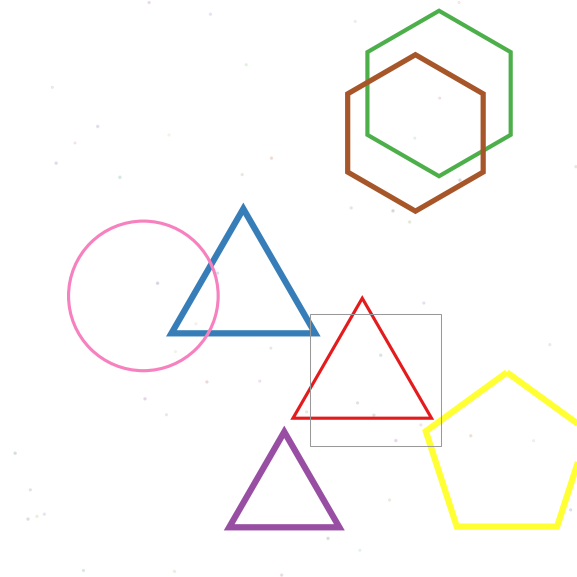[{"shape": "triangle", "thickness": 1.5, "radius": 0.69, "center": [0.627, 0.344]}, {"shape": "triangle", "thickness": 3, "radius": 0.72, "center": [0.421, 0.494]}, {"shape": "hexagon", "thickness": 2, "radius": 0.72, "center": [0.76, 0.837]}, {"shape": "triangle", "thickness": 3, "radius": 0.55, "center": [0.492, 0.141]}, {"shape": "pentagon", "thickness": 3, "radius": 0.74, "center": [0.878, 0.207]}, {"shape": "hexagon", "thickness": 2.5, "radius": 0.68, "center": [0.719, 0.769]}, {"shape": "circle", "thickness": 1.5, "radius": 0.65, "center": [0.248, 0.487]}, {"shape": "square", "thickness": 0.5, "radius": 0.57, "center": [0.65, 0.341]}]